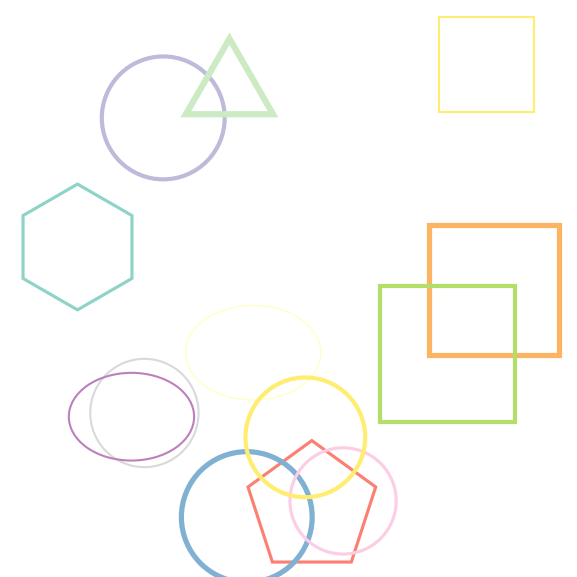[{"shape": "hexagon", "thickness": 1.5, "radius": 0.54, "center": [0.134, 0.571]}, {"shape": "oval", "thickness": 0.5, "radius": 0.59, "center": [0.438, 0.388]}, {"shape": "circle", "thickness": 2, "radius": 0.53, "center": [0.283, 0.795]}, {"shape": "pentagon", "thickness": 1.5, "radius": 0.58, "center": [0.54, 0.12]}, {"shape": "circle", "thickness": 2.5, "radius": 0.57, "center": [0.427, 0.104]}, {"shape": "square", "thickness": 2.5, "radius": 0.56, "center": [0.855, 0.497]}, {"shape": "square", "thickness": 2, "radius": 0.59, "center": [0.774, 0.386]}, {"shape": "circle", "thickness": 1.5, "radius": 0.46, "center": [0.594, 0.132]}, {"shape": "circle", "thickness": 1, "radius": 0.47, "center": [0.25, 0.284]}, {"shape": "oval", "thickness": 1, "radius": 0.54, "center": [0.228, 0.278]}, {"shape": "triangle", "thickness": 3, "radius": 0.44, "center": [0.397, 0.845]}, {"shape": "circle", "thickness": 2, "radius": 0.52, "center": [0.529, 0.242]}, {"shape": "square", "thickness": 1, "radius": 0.41, "center": [0.843, 0.887]}]